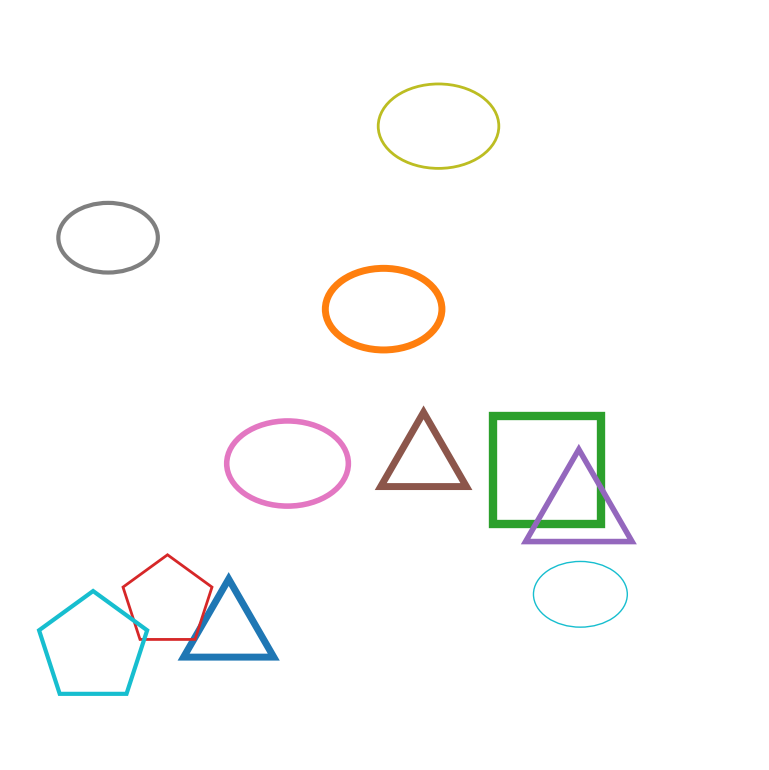[{"shape": "triangle", "thickness": 2.5, "radius": 0.34, "center": [0.297, 0.18]}, {"shape": "oval", "thickness": 2.5, "radius": 0.38, "center": [0.498, 0.599]}, {"shape": "square", "thickness": 3, "radius": 0.35, "center": [0.711, 0.389]}, {"shape": "pentagon", "thickness": 1, "radius": 0.3, "center": [0.218, 0.219]}, {"shape": "triangle", "thickness": 2, "radius": 0.4, "center": [0.752, 0.337]}, {"shape": "triangle", "thickness": 2.5, "radius": 0.32, "center": [0.55, 0.4]}, {"shape": "oval", "thickness": 2, "radius": 0.39, "center": [0.373, 0.398]}, {"shape": "oval", "thickness": 1.5, "radius": 0.32, "center": [0.14, 0.691]}, {"shape": "oval", "thickness": 1, "radius": 0.39, "center": [0.57, 0.836]}, {"shape": "oval", "thickness": 0.5, "radius": 0.3, "center": [0.754, 0.228]}, {"shape": "pentagon", "thickness": 1.5, "radius": 0.37, "center": [0.121, 0.159]}]